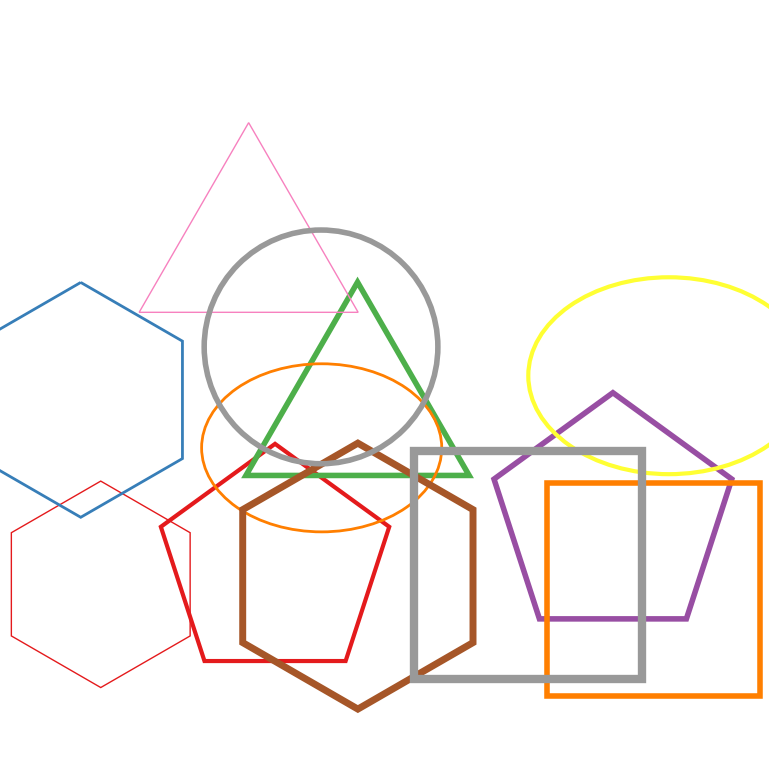[{"shape": "pentagon", "thickness": 1.5, "radius": 0.78, "center": [0.357, 0.268]}, {"shape": "hexagon", "thickness": 0.5, "radius": 0.67, "center": [0.131, 0.241]}, {"shape": "hexagon", "thickness": 1, "radius": 0.76, "center": [0.105, 0.481]}, {"shape": "triangle", "thickness": 2, "radius": 0.84, "center": [0.464, 0.466]}, {"shape": "pentagon", "thickness": 2, "radius": 0.81, "center": [0.796, 0.328]}, {"shape": "square", "thickness": 2, "radius": 0.69, "center": [0.849, 0.235]}, {"shape": "oval", "thickness": 1, "radius": 0.78, "center": [0.418, 0.418]}, {"shape": "oval", "thickness": 1.5, "radius": 0.91, "center": [0.869, 0.512]}, {"shape": "hexagon", "thickness": 2.5, "radius": 0.86, "center": [0.465, 0.252]}, {"shape": "triangle", "thickness": 0.5, "radius": 0.82, "center": [0.323, 0.677]}, {"shape": "square", "thickness": 3, "radius": 0.74, "center": [0.686, 0.266]}, {"shape": "circle", "thickness": 2, "radius": 0.76, "center": [0.417, 0.55]}]